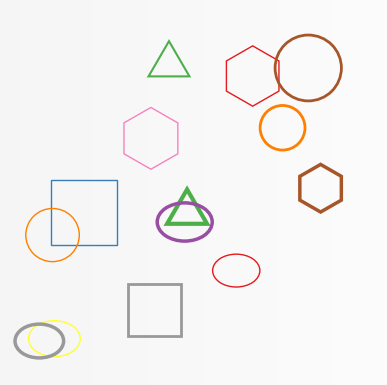[{"shape": "oval", "thickness": 1, "radius": 0.3, "center": [0.61, 0.297]}, {"shape": "hexagon", "thickness": 1, "radius": 0.39, "center": [0.652, 0.803]}, {"shape": "square", "thickness": 1, "radius": 0.42, "center": [0.216, 0.447]}, {"shape": "triangle", "thickness": 3, "radius": 0.3, "center": [0.483, 0.448]}, {"shape": "triangle", "thickness": 1.5, "radius": 0.31, "center": [0.436, 0.832]}, {"shape": "oval", "thickness": 2.5, "radius": 0.35, "center": [0.477, 0.423]}, {"shape": "circle", "thickness": 1, "radius": 0.35, "center": [0.136, 0.389]}, {"shape": "circle", "thickness": 2, "radius": 0.29, "center": [0.729, 0.668]}, {"shape": "oval", "thickness": 1, "radius": 0.33, "center": [0.14, 0.12]}, {"shape": "hexagon", "thickness": 2.5, "radius": 0.31, "center": [0.827, 0.511]}, {"shape": "circle", "thickness": 2, "radius": 0.43, "center": [0.796, 0.823]}, {"shape": "hexagon", "thickness": 1, "radius": 0.4, "center": [0.389, 0.641]}, {"shape": "oval", "thickness": 2.5, "radius": 0.31, "center": [0.101, 0.114]}, {"shape": "square", "thickness": 2, "radius": 0.34, "center": [0.398, 0.195]}]